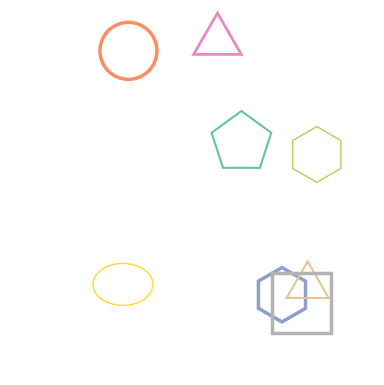[{"shape": "pentagon", "thickness": 1.5, "radius": 0.41, "center": [0.627, 0.63]}, {"shape": "circle", "thickness": 2.5, "radius": 0.37, "center": [0.334, 0.868]}, {"shape": "hexagon", "thickness": 2.5, "radius": 0.35, "center": [0.732, 0.234]}, {"shape": "triangle", "thickness": 2, "radius": 0.36, "center": [0.565, 0.894]}, {"shape": "hexagon", "thickness": 1, "radius": 0.36, "center": [0.823, 0.599]}, {"shape": "oval", "thickness": 1, "radius": 0.39, "center": [0.319, 0.261]}, {"shape": "triangle", "thickness": 1.5, "radius": 0.32, "center": [0.799, 0.258]}, {"shape": "square", "thickness": 2.5, "radius": 0.39, "center": [0.783, 0.213]}]